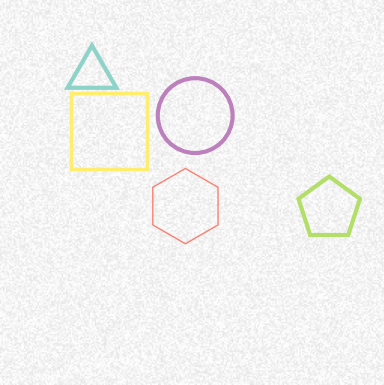[{"shape": "triangle", "thickness": 3, "radius": 0.37, "center": [0.239, 0.809]}, {"shape": "hexagon", "thickness": 1, "radius": 0.49, "center": [0.482, 0.465]}, {"shape": "pentagon", "thickness": 3, "radius": 0.42, "center": [0.855, 0.458]}, {"shape": "circle", "thickness": 3, "radius": 0.49, "center": [0.507, 0.7]}, {"shape": "square", "thickness": 2.5, "radius": 0.5, "center": [0.284, 0.66]}]